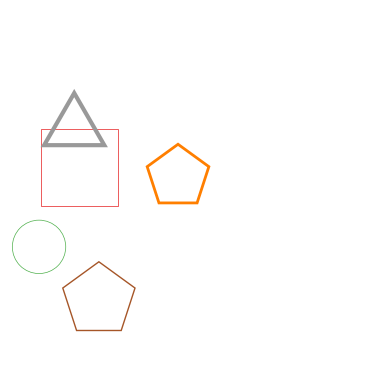[{"shape": "square", "thickness": 0.5, "radius": 0.5, "center": [0.207, 0.564]}, {"shape": "circle", "thickness": 0.5, "radius": 0.35, "center": [0.101, 0.359]}, {"shape": "pentagon", "thickness": 2, "radius": 0.42, "center": [0.462, 0.541]}, {"shape": "pentagon", "thickness": 1, "radius": 0.49, "center": [0.257, 0.221]}, {"shape": "triangle", "thickness": 3, "radius": 0.45, "center": [0.193, 0.668]}]